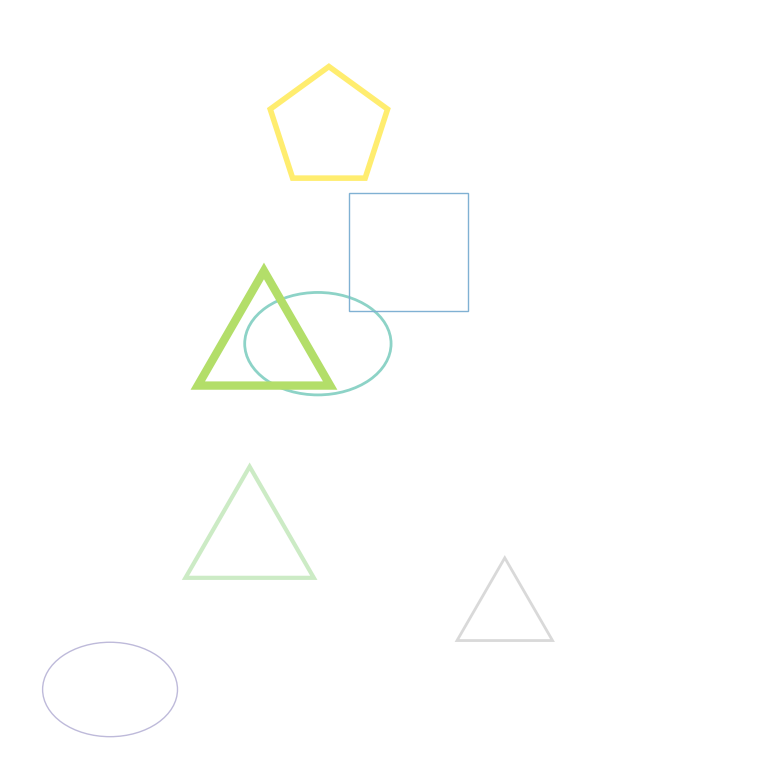[{"shape": "oval", "thickness": 1, "radius": 0.48, "center": [0.413, 0.554]}, {"shape": "oval", "thickness": 0.5, "radius": 0.44, "center": [0.143, 0.105]}, {"shape": "square", "thickness": 0.5, "radius": 0.39, "center": [0.531, 0.673]}, {"shape": "triangle", "thickness": 3, "radius": 0.5, "center": [0.343, 0.549]}, {"shape": "triangle", "thickness": 1, "radius": 0.36, "center": [0.656, 0.204]}, {"shape": "triangle", "thickness": 1.5, "radius": 0.48, "center": [0.324, 0.298]}, {"shape": "pentagon", "thickness": 2, "radius": 0.4, "center": [0.427, 0.833]}]